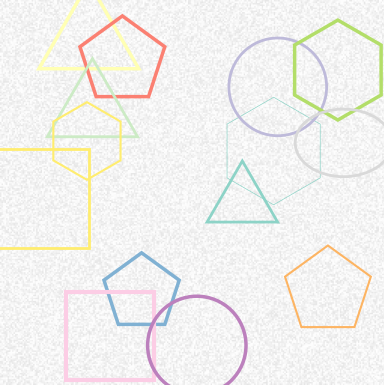[{"shape": "hexagon", "thickness": 0.5, "radius": 0.7, "center": [0.711, 0.608]}, {"shape": "triangle", "thickness": 2, "radius": 0.53, "center": [0.629, 0.476]}, {"shape": "triangle", "thickness": 2.5, "radius": 0.75, "center": [0.231, 0.896]}, {"shape": "circle", "thickness": 2, "radius": 0.63, "center": [0.721, 0.774]}, {"shape": "pentagon", "thickness": 2.5, "radius": 0.58, "center": [0.318, 0.843]}, {"shape": "pentagon", "thickness": 2.5, "radius": 0.51, "center": [0.368, 0.241]}, {"shape": "pentagon", "thickness": 1.5, "radius": 0.59, "center": [0.852, 0.245]}, {"shape": "hexagon", "thickness": 2.5, "radius": 0.65, "center": [0.878, 0.818]}, {"shape": "square", "thickness": 3, "radius": 0.57, "center": [0.285, 0.128]}, {"shape": "oval", "thickness": 2, "radius": 0.63, "center": [0.892, 0.629]}, {"shape": "circle", "thickness": 2.5, "radius": 0.64, "center": [0.511, 0.103]}, {"shape": "triangle", "thickness": 2, "radius": 0.68, "center": [0.24, 0.713]}, {"shape": "square", "thickness": 2, "radius": 0.64, "center": [0.101, 0.485]}, {"shape": "hexagon", "thickness": 1.5, "radius": 0.5, "center": [0.226, 0.634]}]